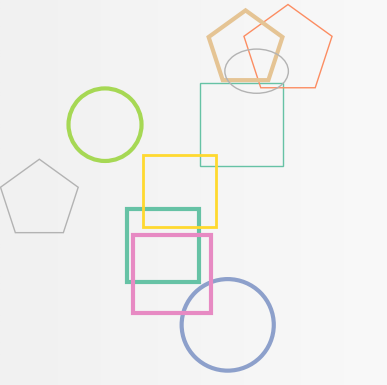[{"shape": "square", "thickness": 1, "radius": 0.54, "center": [0.622, 0.676]}, {"shape": "square", "thickness": 3, "radius": 0.47, "center": [0.421, 0.362]}, {"shape": "pentagon", "thickness": 1, "radius": 0.6, "center": [0.743, 0.869]}, {"shape": "circle", "thickness": 3, "radius": 0.59, "center": [0.588, 0.156]}, {"shape": "square", "thickness": 3, "radius": 0.51, "center": [0.444, 0.288]}, {"shape": "circle", "thickness": 3, "radius": 0.47, "center": [0.271, 0.676]}, {"shape": "square", "thickness": 2, "radius": 0.47, "center": [0.464, 0.503]}, {"shape": "pentagon", "thickness": 3, "radius": 0.5, "center": [0.634, 0.873]}, {"shape": "oval", "thickness": 1, "radius": 0.41, "center": [0.662, 0.815]}, {"shape": "pentagon", "thickness": 1, "radius": 0.53, "center": [0.102, 0.481]}]